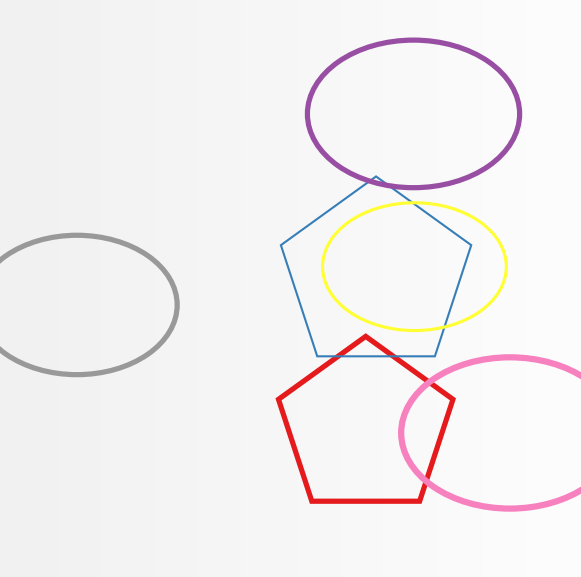[{"shape": "pentagon", "thickness": 2.5, "radius": 0.79, "center": [0.629, 0.259]}, {"shape": "pentagon", "thickness": 1, "radius": 0.86, "center": [0.647, 0.521]}, {"shape": "oval", "thickness": 2.5, "radius": 0.91, "center": [0.711, 0.802]}, {"shape": "oval", "thickness": 1.5, "radius": 0.79, "center": [0.713, 0.537]}, {"shape": "oval", "thickness": 3, "radius": 0.94, "center": [0.877, 0.249]}, {"shape": "oval", "thickness": 2.5, "radius": 0.86, "center": [0.132, 0.471]}]